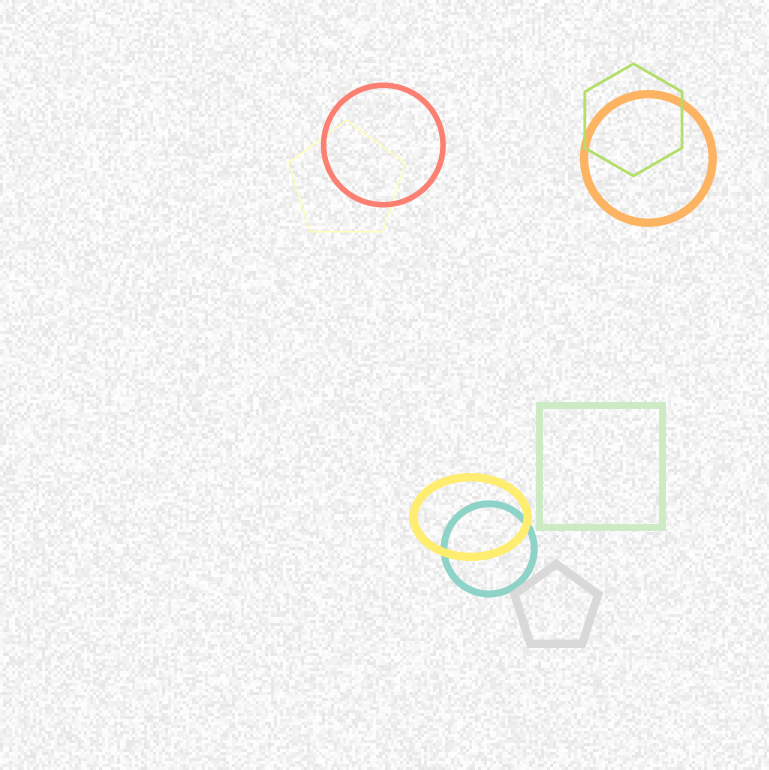[{"shape": "circle", "thickness": 2.5, "radius": 0.29, "center": [0.635, 0.287]}, {"shape": "pentagon", "thickness": 0.5, "radius": 0.4, "center": [0.45, 0.764]}, {"shape": "circle", "thickness": 2, "radius": 0.39, "center": [0.498, 0.812]}, {"shape": "circle", "thickness": 3, "radius": 0.42, "center": [0.842, 0.794]}, {"shape": "hexagon", "thickness": 1, "radius": 0.36, "center": [0.823, 0.844]}, {"shape": "pentagon", "thickness": 3, "radius": 0.29, "center": [0.722, 0.21]}, {"shape": "square", "thickness": 2.5, "radius": 0.4, "center": [0.78, 0.395]}, {"shape": "oval", "thickness": 3, "radius": 0.37, "center": [0.611, 0.329]}]